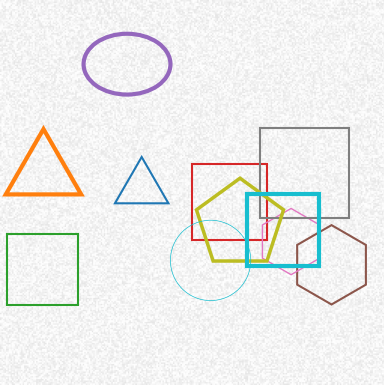[{"shape": "triangle", "thickness": 1.5, "radius": 0.4, "center": [0.368, 0.512]}, {"shape": "triangle", "thickness": 3, "radius": 0.57, "center": [0.113, 0.552]}, {"shape": "square", "thickness": 1.5, "radius": 0.46, "center": [0.111, 0.3]}, {"shape": "square", "thickness": 1.5, "radius": 0.49, "center": [0.596, 0.475]}, {"shape": "oval", "thickness": 3, "radius": 0.56, "center": [0.33, 0.833]}, {"shape": "hexagon", "thickness": 1.5, "radius": 0.52, "center": [0.861, 0.312]}, {"shape": "hexagon", "thickness": 1, "radius": 0.43, "center": [0.756, 0.373]}, {"shape": "square", "thickness": 1.5, "radius": 0.58, "center": [0.791, 0.55]}, {"shape": "pentagon", "thickness": 2.5, "radius": 0.59, "center": [0.623, 0.418]}, {"shape": "circle", "thickness": 0.5, "radius": 0.52, "center": [0.547, 0.324]}, {"shape": "square", "thickness": 3, "radius": 0.46, "center": [0.735, 0.402]}]